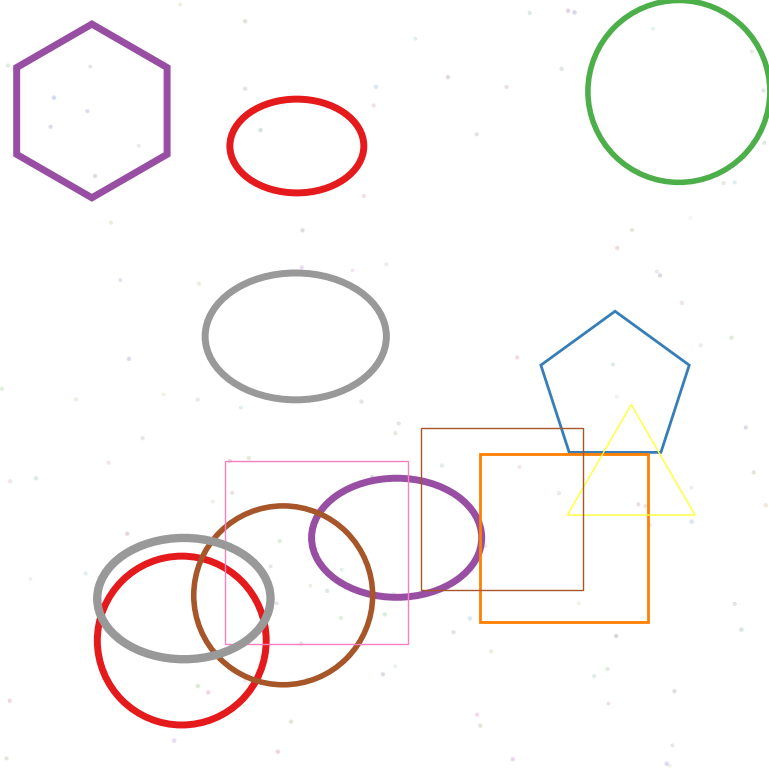[{"shape": "oval", "thickness": 2.5, "radius": 0.43, "center": [0.386, 0.81]}, {"shape": "circle", "thickness": 2.5, "radius": 0.55, "center": [0.236, 0.168]}, {"shape": "pentagon", "thickness": 1, "radius": 0.51, "center": [0.799, 0.494]}, {"shape": "circle", "thickness": 2, "radius": 0.59, "center": [0.882, 0.881]}, {"shape": "oval", "thickness": 2.5, "radius": 0.55, "center": [0.515, 0.302]}, {"shape": "hexagon", "thickness": 2.5, "radius": 0.56, "center": [0.119, 0.856]}, {"shape": "square", "thickness": 1, "radius": 0.54, "center": [0.732, 0.301]}, {"shape": "triangle", "thickness": 0.5, "radius": 0.48, "center": [0.82, 0.379]}, {"shape": "circle", "thickness": 2, "radius": 0.58, "center": [0.368, 0.227]}, {"shape": "square", "thickness": 0.5, "radius": 0.53, "center": [0.652, 0.339]}, {"shape": "square", "thickness": 0.5, "radius": 0.59, "center": [0.411, 0.283]}, {"shape": "oval", "thickness": 2.5, "radius": 0.59, "center": [0.384, 0.563]}, {"shape": "oval", "thickness": 3, "radius": 0.56, "center": [0.239, 0.223]}]